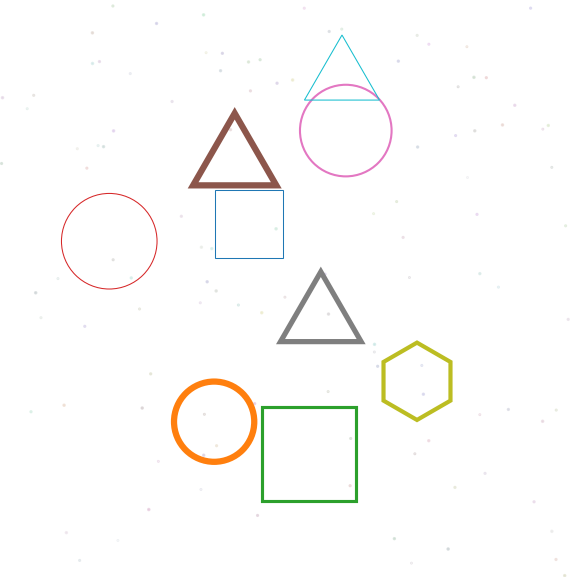[{"shape": "square", "thickness": 0.5, "radius": 0.29, "center": [0.431, 0.612]}, {"shape": "circle", "thickness": 3, "radius": 0.35, "center": [0.371, 0.269]}, {"shape": "square", "thickness": 1.5, "radius": 0.41, "center": [0.535, 0.213]}, {"shape": "circle", "thickness": 0.5, "radius": 0.41, "center": [0.189, 0.581]}, {"shape": "triangle", "thickness": 3, "radius": 0.42, "center": [0.406, 0.72]}, {"shape": "circle", "thickness": 1, "radius": 0.4, "center": [0.599, 0.773]}, {"shape": "triangle", "thickness": 2.5, "radius": 0.4, "center": [0.556, 0.448]}, {"shape": "hexagon", "thickness": 2, "radius": 0.33, "center": [0.722, 0.339]}, {"shape": "triangle", "thickness": 0.5, "radius": 0.38, "center": [0.592, 0.863]}]